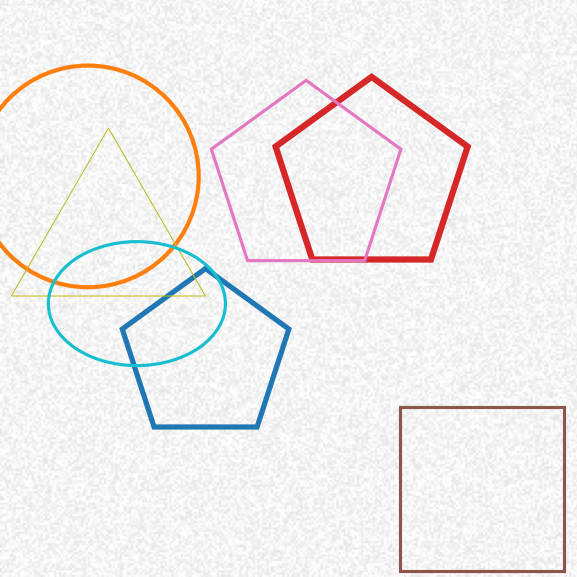[{"shape": "pentagon", "thickness": 2.5, "radius": 0.76, "center": [0.356, 0.382]}, {"shape": "circle", "thickness": 2, "radius": 0.96, "center": [0.152, 0.694]}, {"shape": "pentagon", "thickness": 3, "radius": 0.87, "center": [0.643, 0.691]}, {"shape": "square", "thickness": 1.5, "radius": 0.71, "center": [0.835, 0.152]}, {"shape": "pentagon", "thickness": 1.5, "radius": 0.86, "center": [0.53, 0.687]}, {"shape": "triangle", "thickness": 0.5, "radius": 0.97, "center": [0.188, 0.584]}, {"shape": "oval", "thickness": 1.5, "radius": 0.77, "center": [0.237, 0.473]}]